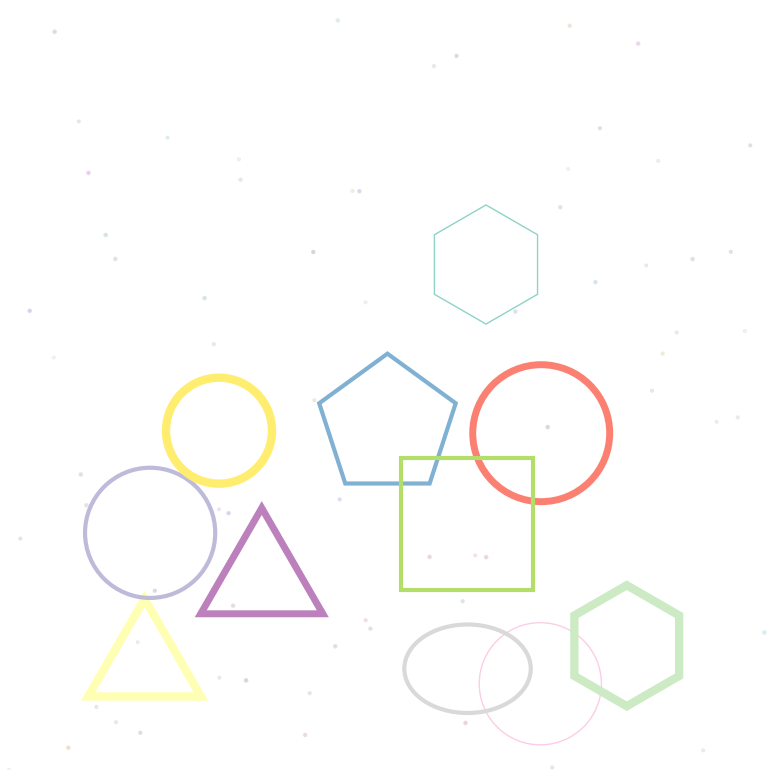[{"shape": "hexagon", "thickness": 0.5, "radius": 0.39, "center": [0.631, 0.656]}, {"shape": "triangle", "thickness": 3, "radius": 0.42, "center": [0.188, 0.138]}, {"shape": "circle", "thickness": 1.5, "radius": 0.42, "center": [0.195, 0.308]}, {"shape": "circle", "thickness": 2.5, "radius": 0.44, "center": [0.703, 0.437]}, {"shape": "pentagon", "thickness": 1.5, "radius": 0.47, "center": [0.503, 0.447]}, {"shape": "square", "thickness": 1.5, "radius": 0.43, "center": [0.607, 0.319]}, {"shape": "circle", "thickness": 0.5, "radius": 0.4, "center": [0.702, 0.112]}, {"shape": "oval", "thickness": 1.5, "radius": 0.41, "center": [0.607, 0.132]}, {"shape": "triangle", "thickness": 2.5, "radius": 0.46, "center": [0.34, 0.249]}, {"shape": "hexagon", "thickness": 3, "radius": 0.39, "center": [0.814, 0.161]}, {"shape": "circle", "thickness": 3, "radius": 0.34, "center": [0.284, 0.441]}]